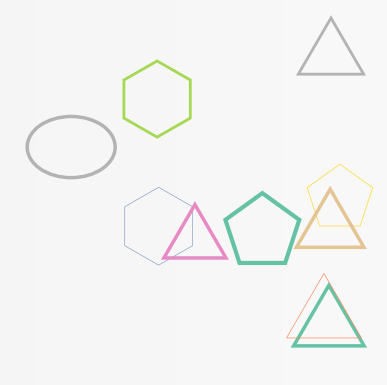[{"shape": "triangle", "thickness": 2.5, "radius": 0.52, "center": [0.849, 0.154]}, {"shape": "pentagon", "thickness": 3, "radius": 0.5, "center": [0.677, 0.398]}, {"shape": "triangle", "thickness": 0.5, "radius": 0.56, "center": [0.836, 0.178]}, {"shape": "hexagon", "thickness": 0.5, "radius": 0.51, "center": [0.409, 0.412]}, {"shape": "triangle", "thickness": 2.5, "radius": 0.46, "center": [0.503, 0.376]}, {"shape": "hexagon", "thickness": 2, "radius": 0.49, "center": [0.405, 0.743]}, {"shape": "pentagon", "thickness": 0.5, "radius": 0.44, "center": [0.877, 0.485]}, {"shape": "triangle", "thickness": 2.5, "radius": 0.5, "center": [0.852, 0.408]}, {"shape": "oval", "thickness": 2.5, "radius": 0.57, "center": [0.184, 0.618]}, {"shape": "triangle", "thickness": 2, "radius": 0.49, "center": [0.854, 0.856]}]